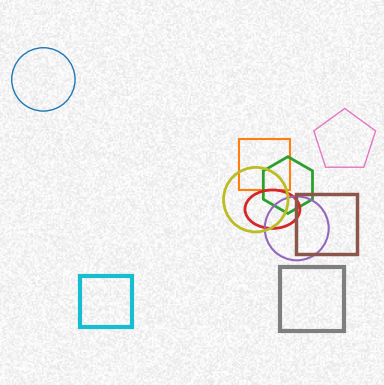[{"shape": "circle", "thickness": 1, "radius": 0.41, "center": [0.113, 0.794]}, {"shape": "square", "thickness": 1.5, "radius": 0.33, "center": [0.688, 0.572]}, {"shape": "hexagon", "thickness": 2, "radius": 0.37, "center": [0.748, 0.519]}, {"shape": "oval", "thickness": 2, "radius": 0.36, "center": [0.708, 0.457]}, {"shape": "circle", "thickness": 1.5, "radius": 0.42, "center": [0.771, 0.407]}, {"shape": "square", "thickness": 2.5, "radius": 0.39, "center": [0.848, 0.418]}, {"shape": "pentagon", "thickness": 1, "radius": 0.42, "center": [0.895, 0.634]}, {"shape": "square", "thickness": 3, "radius": 0.42, "center": [0.811, 0.222]}, {"shape": "circle", "thickness": 2, "radius": 0.42, "center": [0.664, 0.481]}, {"shape": "square", "thickness": 3, "radius": 0.33, "center": [0.275, 0.216]}]